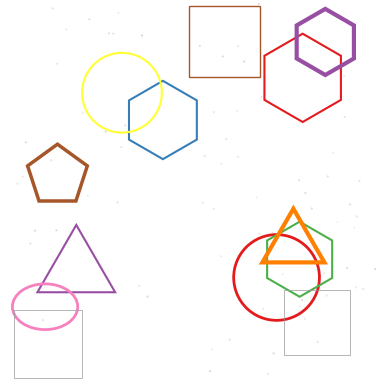[{"shape": "circle", "thickness": 2, "radius": 0.56, "center": [0.718, 0.279]}, {"shape": "hexagon", "thickness": 1.5, "radius": 0.57, "center": [0.786, 0.798]}, {"shape": "hexagon", "thickness": 1.5, "radius": 0.51, "center": [0.423, 0.688]}, {"shape": "hexagon", "thickness": 1.5, "radius": 0.49, "center": [0.778, 0.327]}, {"shape": "hexagon", "thickness": 3, "radius": 0.43, "center": [0.845, 0.891]}, {"shape": "triangle", "thickness": 1.5, "radius": 0.58, "center": [0.198, 0.299]}, {"shape": "triangle", "thickness": 3, "radius": 0.46, "center": [0.762, 0.365]}, {"shape": "circle", "thickness": 1.5, "radius": 0.52, "center": [0.317, 0.759]}, {"shape": "pentagon", "thickness": 2.5, "radius": 0.41, "center": [0.149, 0.544]}, {"shape": "square", "thickness": 1, "radius": 0.46, "center": [0.583, 0.893]}, {"shape": "oval", "thickness": 2, "radius": 0.42, "center": [0.117, 0.203]}, {"shape": "square", "thickness": 0.5, "radius": 0.43, "center": [0.824, 0.162]}, {"shape": "square", "thickness": 0.5, "radius": 0.44, "center": [0.125, 0.107]}]